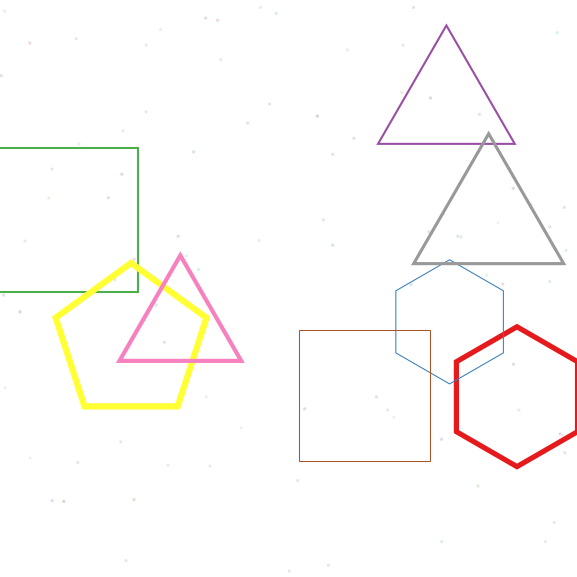[{"shape": "hexagon", "thickness": 2.5, "radius": 0.61, "center": [0.895, 0.312]}, {"shape": "hexagon", "thickness": 0.5, "radius": 0.54, "center": [0.779, 0.442]}, {"shape": "square", "thickness": 1, "radius": 0.62, "center": [0.114, 0.618]}, {"shape": "triangle", "thickness": 1, "radius": 0.68, "center": [0.773, 0.818]}, {"shape": "pentagon", "thickness": 3, "radius": 0.69, "center": [0.227, 0.406]}, {"shape": "square", "thickness": 0.5, "radius": 0.57, "center": [0.631, 0.314]}, {"shape": "triangle", "thickness": 2, "radius": 0.61, "center": [0.312, 0.435]}, {"shape": "triangle", "thickness": 1.5, "radius": 0.75, "center": [0.846, 0.618]}]